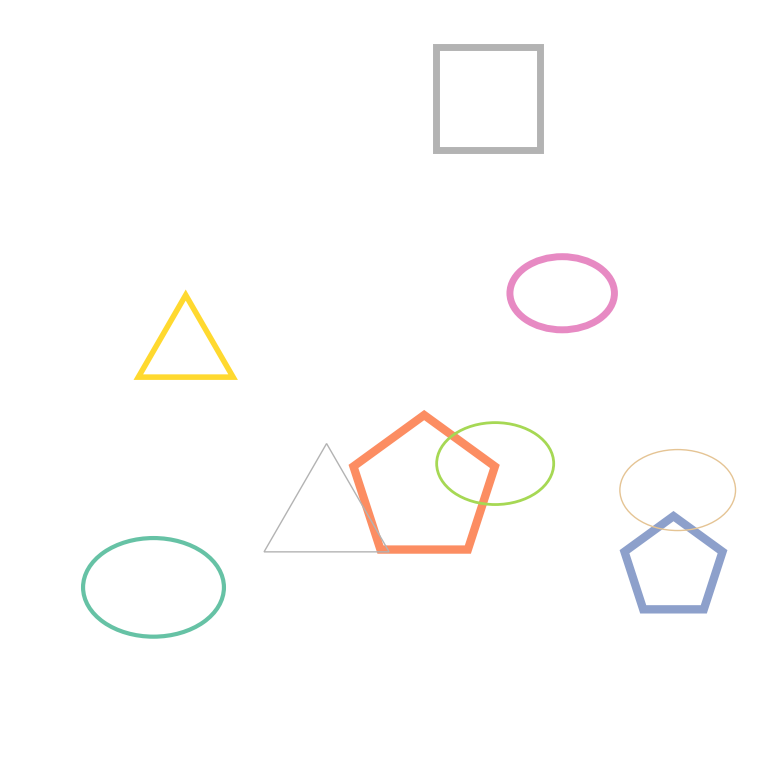[{"shape": "oval", "thickness": 1.5, "radius": 0.46, "center": [0.199, 0.237]}, {"shape": "pentagon", "thickness": 3, "radius": 0.48, "center": [0.551, 0.364]}, {"shape": "pentagon", "thickness": 3, "radius": 0.33, "center": [0.875, 0.263]}, {"shape": "oval", "thickness": 2.5, "radius": 0.34, "center": [0.73, 0.619]}, {"shape": "oval", "thickness": 1, "radius": 0.38, "center": [0.643, 0.398]}, {"shape": "triangle", "thickness": 2, "radius": 0.36, "center": [0.241, 0.546]}, {"shape": "oval", "thickness": 0.5, "radius": 0.38, "center": [0.88, 0.364]}, {"shape": "square", "thickness": 2.5, "radius": 0.34, "center": [0.634, 0.872]}, {"shape": "triangle", "thickness": 0.5, "radius": 0.47, "center": [0.424, 0.33]}]